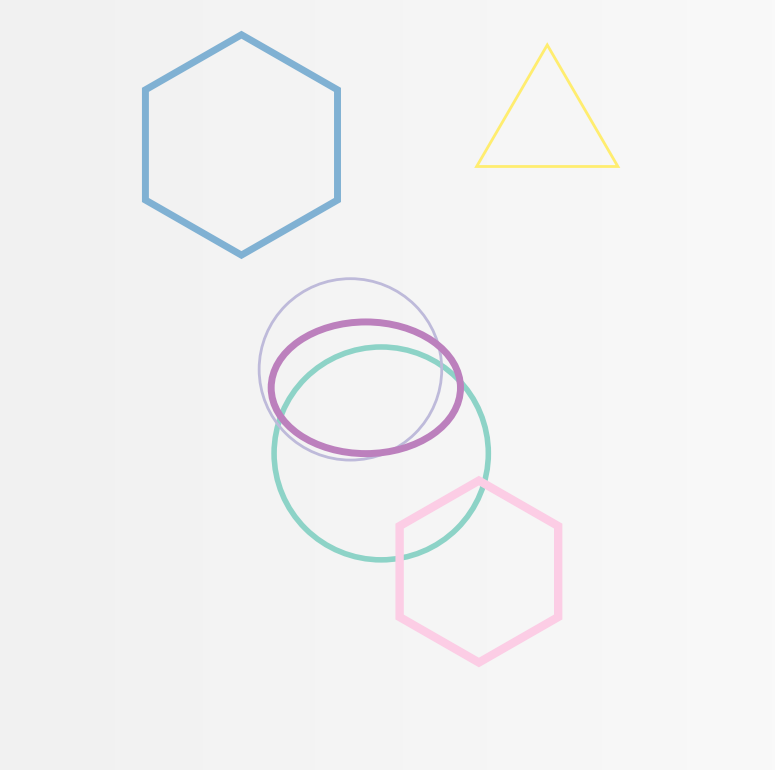[{"shape": "circle", "thickness": 2, "radius": 0.69, "center": [0.492, 0.411]}, {"shape": "circle", "thickness": 1, "radius": 0.59, "center": [0.452, 0.52]}, {"shape": "hexagon", "thickness": 2.5, "radius": 0.72, "center": [0.312, 0.812]}, {"shape": "hexagon", "thickness": 3, "radius": 0.59, "center": [0.618, 0.258]}, {"shape": "oval", "thickness": 2.5, "radius": 0.61, "center": [0.472, 0.496]}, {"shape": "triangle", "thickness": 1, "radius": 0.53, "center": [0.706, 0.836]}]